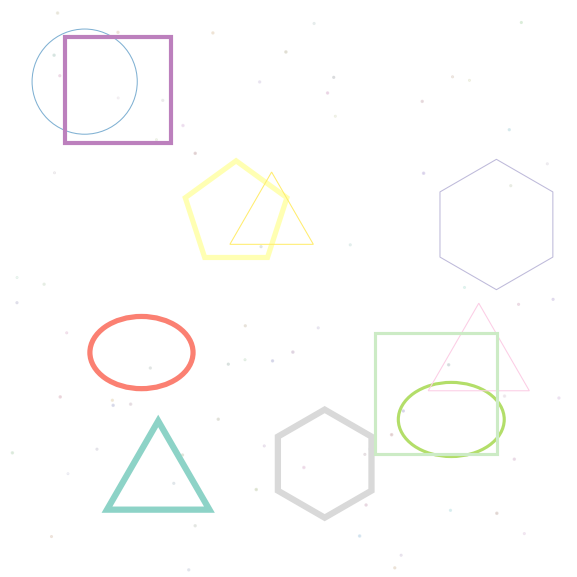[{"shape": "triangle", "thickness": 3, "radius": 0.51, "center": [0.274, 0.168]}, {"shape": "pentagon", "thickness": 2.5, "radius": 0.46, "center": [0.409, 0.628]}, {"shape": "hexagon", "thickness": 0.5, "radius": 0.56, "center": [0.86, 0.61]}, {"shape": "oval", "thickness": 2.5, "radius": 0.45, "center": [0.245, 0.389]}, {"shape": "circle", "thickness": 0.5, "radius": 0.46, "center": [0.147, 0.858]}, {"shape": "oval", "thickness": 1.5, "radius": 0.46, "center": [0.781, 0.273]}, {"shape": "triangle", "thickness": 0.5, "radius": 0.51, "center": [0.829, 0.373]}, {"shape": "hexagon", "thickness": 3, "radius": 0.47, "center": [0.562, 0.196]}, {"shape": "square", "thickness": 2, "radius": 0.46, "center": [0.204, 0.843]}, {"shape": "square", "thickness": 1.5, "radius": 0.52, "center": [0.755, 0.317]}, {"shape": "triangle", "thickness": 0.5, "radius": 0.42, "center": [0.47, 0.618]}]